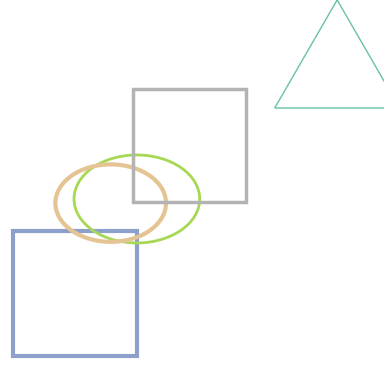[{"shape": "triangle", "thickness": 1, "radius": 0.94, "center": [0.876, 0.813]}, {"shape": "square", "thickness": 3, "radius": 0.81, "center": [0.195, 0.238]}, {"shape": "oval", "thickness": 2, "radius": 0.82, "center": [0.355, 0.483]}, {"shape": "oval", "thickness": 3, "radius": 0.72, "center": [0.288, 0.472]}, {"shape": "square", "thickness": 2.5, "radius": 0.74, "center": [0.492, 0.622]}]